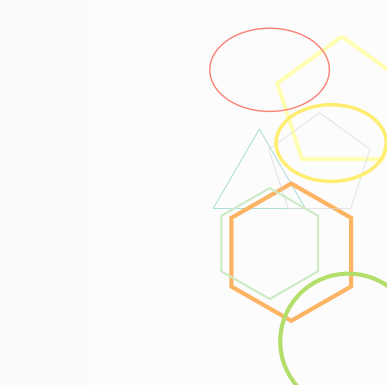[{"shape": "triangle", "thickness": 0.5, "radius": 0.69, "center": [0.669, 0.527]}, {"shape": "pentagon", "thickness": 3, "radius": 0.88, "center": [0.883, 0.729]}, {"shape": "oval", "thickness": 1, "radius": 0.77, "center": [0.696, 0.819]}, {"shape": "hexagon", "thickness": 3, "radius": 0.89, "center": [0.752, 0.345]}, {"shape": "circle", "thickness": 3, "radius": 0.88, "center": [0.899, 0.113]}, {"shape": "pentagon", "thickness": 0.5, "radius": 0.69, "center": [0.824, 0.57]}, {"shape": "hexagon", "thickness": 1.5, "radius": 0.72, "center": [0.696, 0.367]}, {"shape": "oval", "thickness": 2.5, "radius": 0.71, "center": [0.855, 0.628]}]